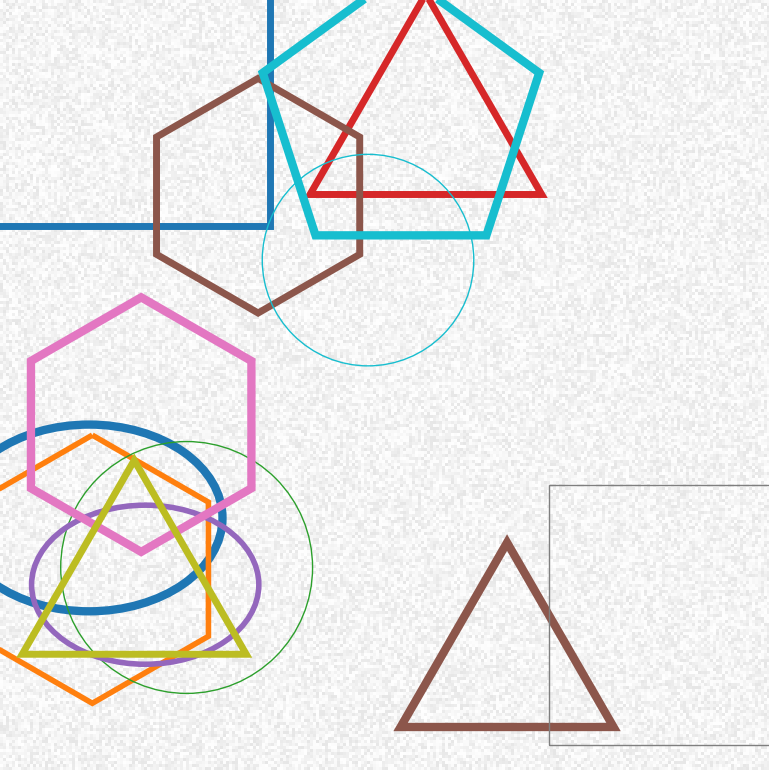[{"shape": "oval", "thickness": 3, "radius": 0.87, "center": [0.116, 0.327]}, {"shape": "square", "thickness": 2.5, "radius": 0.97, "center": [0.157, 0.9]}, {"shape": "hexagon", "thickness": 2, "radius": 0.87, "center": [0.12, 0.261]}, {"shape": "circle", "thickness": 0.5, "radius": 0.82, "center": [0.242, 0.263]}, {"shape": "triangle", "thickness": 2.5, "radius": 0.87, "center": [0.553, 0.834]}, {"shape": "oval", "thickness": 2, "radius": 0.74, "center": [0.189, 0.241]}, {"shape": "triangle", "thickness": 3, "radius": 0.8, "center": [0.659, 0.136]}, {"shape": "hexagon", "thickness": 2.5, "radius": 0.76, "center": [0.335, 0.746]}, {"shape": "hexagon", "thickness": 3, "radius": 0.83, "center": [0.183, 0.449]}, {"shape": "square", "thickness": 0.5, "radius": 0.85, "center": [0.883, 0.201]}, {"shape": "triangle", "thickness": 2.5, "radius": 0.84, "center": [0.174, 0.234]}, {"shape": "circle", "thickness": 0.5, "radius": 0.69, "center": [0.478, 0.662]}, {"shape": "pentagon", "thickness": 3, "radius": 0.94, "center": [0.521, 0.847]}]